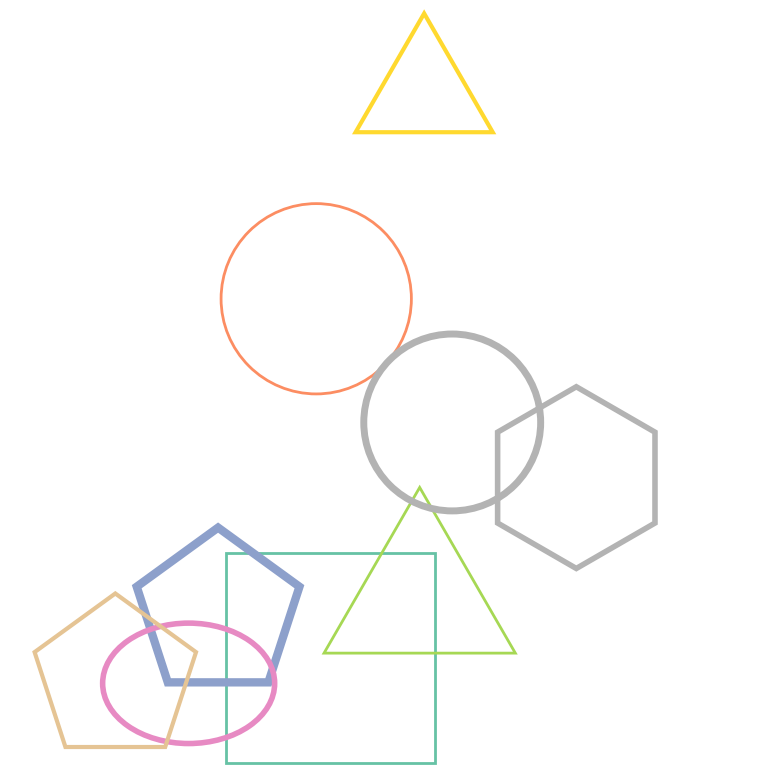[{"shape": "square", "thickness": 1, "radius": 0.68, "center": [0.43, 0.145]}, {"shape": "circle", "thickness": 1, "radius": 0.62, "center": [0.411, 0.612]}, {"shape": "pentagon", "thickness": 3, "radius": 0.56, "center": [0.283, 0.204]}, {"shape": "oval", "thickness": 2, "radius": 0.56, "center": [0.245, 0.113]}, {"shape": "triangle", "thickness": 1, "radius": 0.72, "center": [0.545, 0.224]}, {"shape": "triangle", "thickness": 1.5, "radius": 0.51, "center": [0.551, 0.88]}, {"shape": "pentagon", "thickness": 1.5, "radius": 0.55, "center": [0.15, 0.119]}, {"shape": "circle", "thickness": 2.5, "radius": 0.57, "center": [0.587, 0.451]}, {"shape": "hexagon", "thickness": 2, "radius": 0.59, "center": [0.748, 0.38]}]